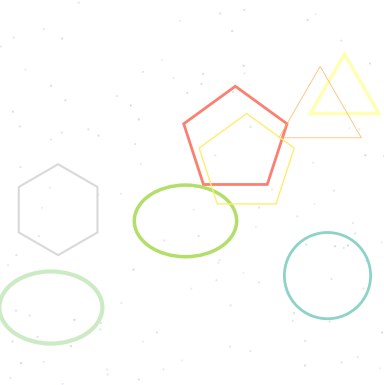[{"shape": "circle", "thickness": 2, "radius": 0.56, "center": [0.851, 0.284]}, {"shape": "triangle", "thickness": 2.5, "radius": 0.51, "center": [0.895, 0.757]}, {"shape": "pentagon", "thickness": 2, "radius": 0.71, "center": [0.611, 0.635]}, {"shape": "triangle", "thickness": 0.5, "radius": 0.62, "center": [0.832, 0.704]}, {"shape": "oval", "thickness": 2.5, "radius": 0.66, "center": [0.482, 0.426]}, {"shape": "hexagon", "thickness": 1.5, "radius": 0.59, "center": [0.151, 0.455]}, {"shape": "oval", "thickness": 3, "radius": 0.67, "center": [0.132, 0.201]}, {"shape": "pentagon", "thickness": 1, "radius": 0.65, "center": [0.641, 0.575]}]